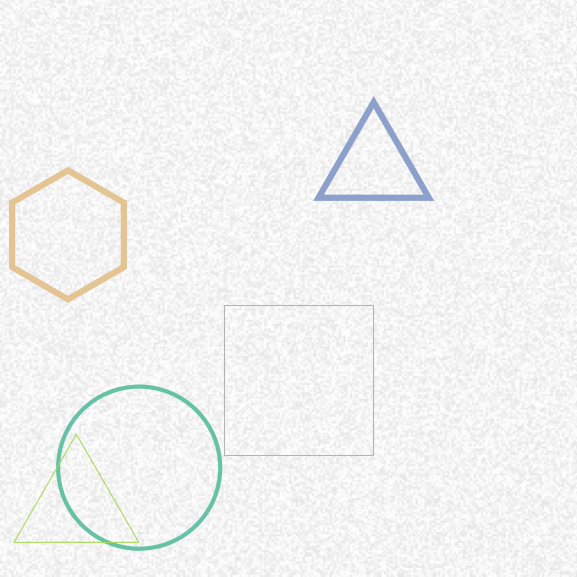[{"shape": "circle", "thickness": 2, "radius": 0.7, "center": [0.241, 0.189]}, {"shape": "triangle", "thickness": 3, "radius": 0.55, "center": [0.647, 0.712]}, {"shape": "triangle", "thickness": 0.5, "radius": 0.62, "center": [0.132, 0.122]}, {"shape": "hexagon", "thickness": 3, "radius": 0.56, "center": [0.118, 0.592]}, {"shape": "square", "thickness": 0.5, "radius": 0.65, "center": [0.517, 0.341]}]